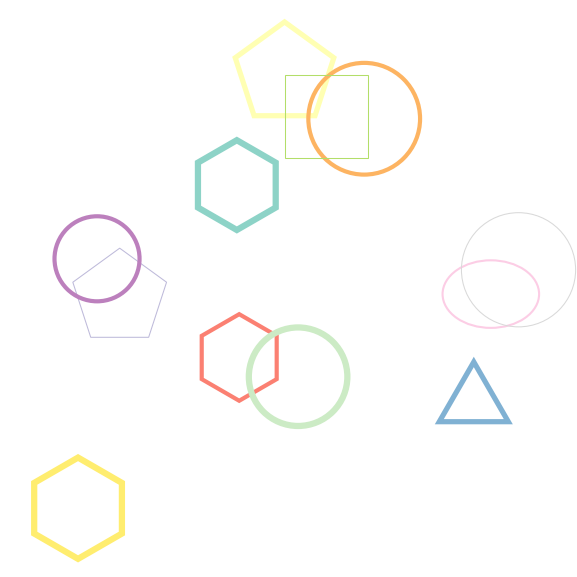[{"shape": "hexagon", "thickness": 3, "radius": 0.39, "center": [0.41, 0.679]}, {"shape": "pentagon", "thickness": 2.5, "radius": 0.45, "center": [0.493, 0.871]}, {"shape": "pentagon", "thickness": 0.5, "radius": 0.43, "center": [0.207, 0.484]}, {"shape": "hexagon", "thickness": 2, "radius": 0.37, "center": [0.414, 0.38]}, {"shape": "triangle", "thickness": 2.5, "radius": 0.34, "center": [0.82, 0.303]}, {"shape": "circle", "thickness": 2, "radius": 0.48, "center": [0.631, 0.794]}, {"shape": "square", "thickness": 0.5, "radius": 0.36, "center": [0.565, 0.798]}, {"shape": "oval", "thickness": 1, "radius": 0.42, "center": [0.85, 0.49]}, {"shape": "circle", "thickness": 0.5, "radius": 0.49, "center": [0.898, 0.532]}, {"shape": "circle", "thickness": 2, "radius": 0.37, "center": [0.168, 0.551]}, {"shape": "circle", "thickness": 3, "radius": 0.43, "center": [0.516, 0.347]}, {"shape": "hexagon", "thickness": 3, "radius": 0.44, "center": [0.135, 0.119]}]